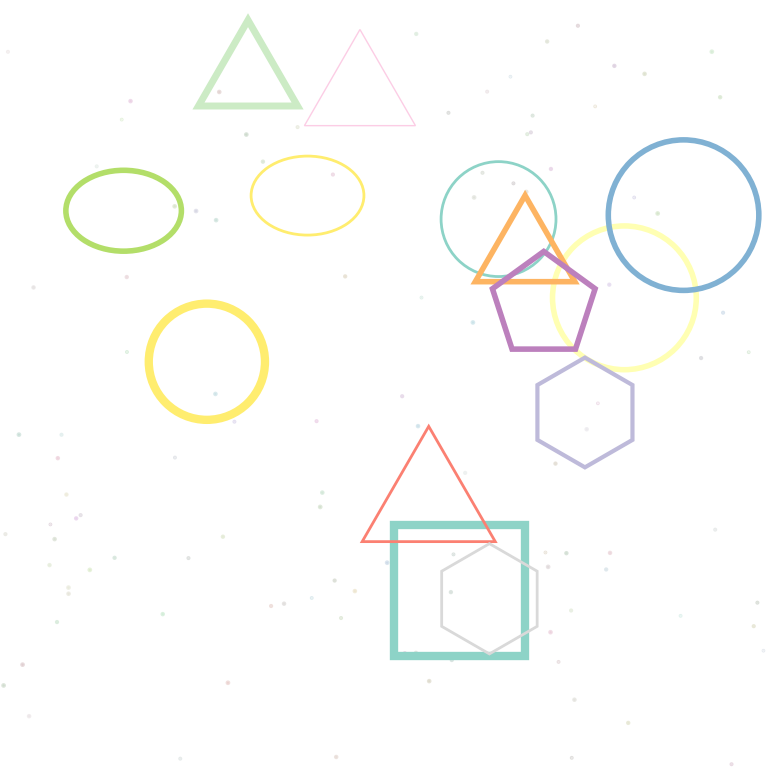[{"shape": "square", "thickness": 3, "radius": 0.43, "center": [0.596, 0.234]}, {"shape": "circle", "thickness": 1, "radius": 0.37, "center": [0.647, 0.715]}, {"shape": "circle", "thickness": 2, "radius": 0.47, "center": [0.811, 0.613]}, {"shape": "hexagon", "thickness": 1.5, "radius": 0.36, "center": [0.76, 0.464]}, {"shape": "triangle", "thickness": 1, "radius": 0.5, "center": [0.557, 0.346]}, {"shape": "circle", "thickness": 2, "radius": 0.49, "center": [0.888, 0.721]}, {"shape": "triangle", "thickness": 2, "radius": 0.37, "center": [0.682, 0.672]}, {"shape": "oval", "thickness": 2, "radius": 0.38, "center": [0.161, 0.726]}, {"shape": "triangle", "thickness": 0.5, "radius": 0.42, "center": [0.467, 0.878]}, {"shape": "hexagon", "thickness": 1, "radius": 0.36, "center": [0.636, 0.222]}, {"shape": "pentagon", "thickness": 2, "radius": 0.35, "center": [0.706, 0.603]}, {"shape": "triangle", "thickness": 2.5, "radius": 0.37, "center": [0.322, 0.899]}, {"shape": "oval", "thickness": 1, "radius": 0.37, "center": [0.399, 0.746]}, {"shape": "circle", "thickness": 3, "radius": 0.38, "center": [0.269, 0.53]}]